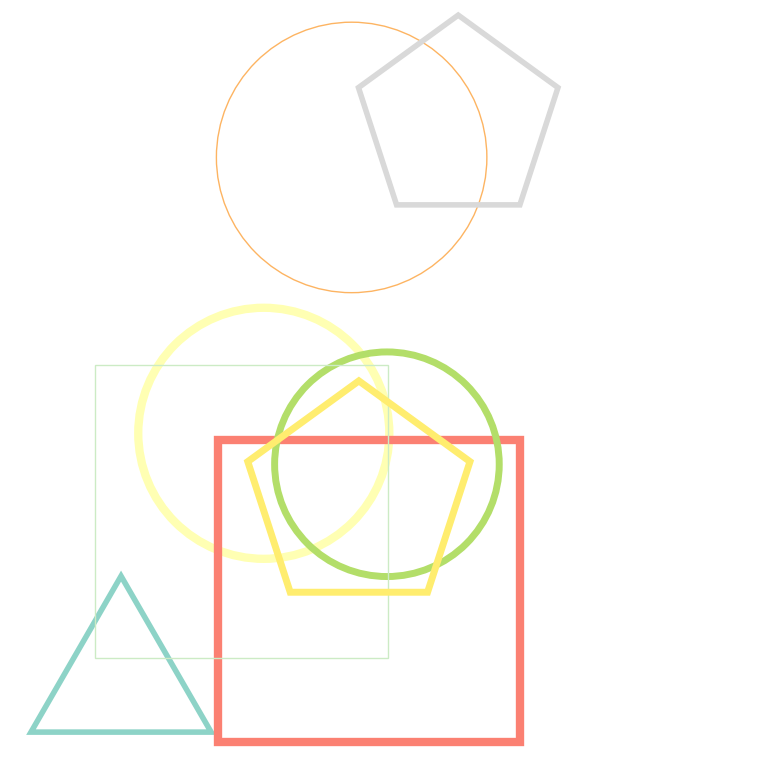[{"shape": "triangle", "thickness": 2, "radius": 0.68, "center": [0.157, 0.117]}, {"shape": "circle", "thickness": 3, "radius": 0.82, "center": [0.343, 0.437]}, {"shape": "square", "thickness": 3, "radius": 0.98, "center": [0.479, 0.232]}, {"shape": "circle", "thickness": 0.5, "radius": 0.88, "center": [0.457, 0.796]}, {"shape": "circle", "thickness": 2.5, "radius": 0.73, "center": [0.503, 0.397]}, {"shape": "pentagon", "thickness": 2, "radius": 0.68, "center": [0.595, 0.844]}, {"shape": "square", "thickness": 0.5, "radius": 0.95, "center": [0.314, 0.336]}, {"shape": "pentagon", "thickness": 2.5, "radius": 0.76, "center": [0.466, 0.354]}]